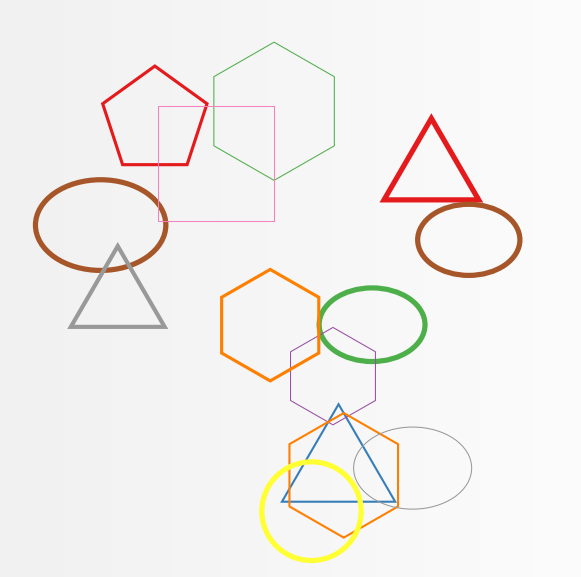[{"shape": "pentagon", "thickness": 1.5, "radius": 0.47, "center": [0.266, 0.79]}, {"shape": "triangle", "thickness": 2.5, "radius": 0.47, "center": [0.742, 0.7]}, {"shape": "triangle", "thickness": 1, "radius": 0.56, "center": [0.582, 0.187]}, {"shape": "oval", "thickness": 2.5, "radius": 0.46, "center": [0.64, 0.437]}, {"shape": "hexagon", "thickness": 0.5, "radius": 0.6, "center": [0.472, 0.806]}, {"shape": "hexagon", "thickness": 0.5, "radius": 0.42, "center": [0.573, 0.348]}, {"shape": "hexagon", "thickness": 1, "radius": 0.54, "center": [0.591, 0.176]}, {"shape": "hexagon", "thickness": 1.5, "radius": 0.48, "center": [0.465, 0.436]}, {"shape": "circle", "thickness": 2.5, "radius": 0.43, "center": [0.536, 0.114]}, {"shape": "oval", "thickness": 2.5, "radius": 0.44, "center": [0.807, 0.584]}, {"shape": "oval", "thickness": 2.5, "radius": 0.56, "center": [0.173, 0.609]}, {"shape": "square", "thickness": 0.5, "radius": 0.5, "center": [0.372, 0.715]}, {"shape": "triangle", "thickness": 2, "radius": 0.47, "center": [0.203, 0.48]}, {"shape": "oval", "thickness": 0.5, "radius": 0.51, "center": [0.71, 0.189]}]